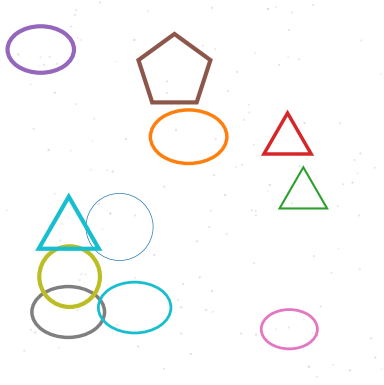[{"shape": "circle", "thickness": 0.5, "radius": 0.44, "center": [0.31, 0.411]}, {"shape": "oval", "thickness": 2.5, "radius": 0.5, "center": [0.49, 0.645]}, {"shape": "triangle", "thickness": 1.5, "radius": 0.36, "center": [0.788, 0.494]}, {"shape": "triangle", "thickness": 2.5, "radius": 0.35, "center": [0.747, 0.635]}, {"shape": "oval", "thickness": 3, "radius": 0.43, "center": [0.106, 0.871]}, {"shape": "pentagon", "thickness": 3, "radius": 0.49, "center": [0.453, 0.814]}, {"shape": "oval", "thickness": 2, "radius": 0.36, "center": [0.751, 0.145]}, {"shape": "oval", "thickness": 2.5, "radius": 0.47, "center": [0.177, 0.19]}, {"shape": "circle", "thickness": 3, "radius": 0.39, "center": [0.181, 0.282]}, {"shape": "triangle", "thickness": 3, "radius": 0.45, "center": [0.179, 0.399]}, {"shape": "oval", "thickness": 2, "radius": 0.47, "center": [0.35, 0.201]}]